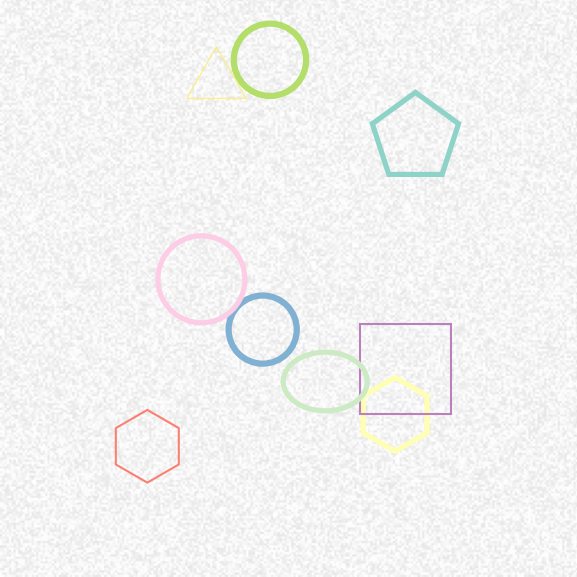[{"shape": "pentagon", "thickness": 2.5, "radius": 0.39, "center": [0.719, 0.761]}, {"shape": "hexagon", "thickness": 2.5, "radius": 0.32, "center": [0.684, 0.282]}, {"shape": "hexagon", "thickness": 1, "radius": 0.31, "center": [0.255, 0.226]}, {"shape": "circle", "thickness": 3, "radius": 0.3, "center": [0.455, 0.428]}, {"shape": "circle", "thickness": 3, "radius": 0.31, "center": [0.468, 0.896]}, {"shape": "circle", "thickness": 2.5, "radius": 0.38, "center": [0.349, 0.516]}, {"shape": "square", "thickness": 1, "radius": 0.39, "center": [0.702, 0.36]}, {"shape": "oval", "thickness": 2.5, "radius": 0.36, "center": [0.563, 0.339]}, {"shape": "triangle", "thickness": 0.5, "radius": 0.3, "center": [0.375, 0.859]}]